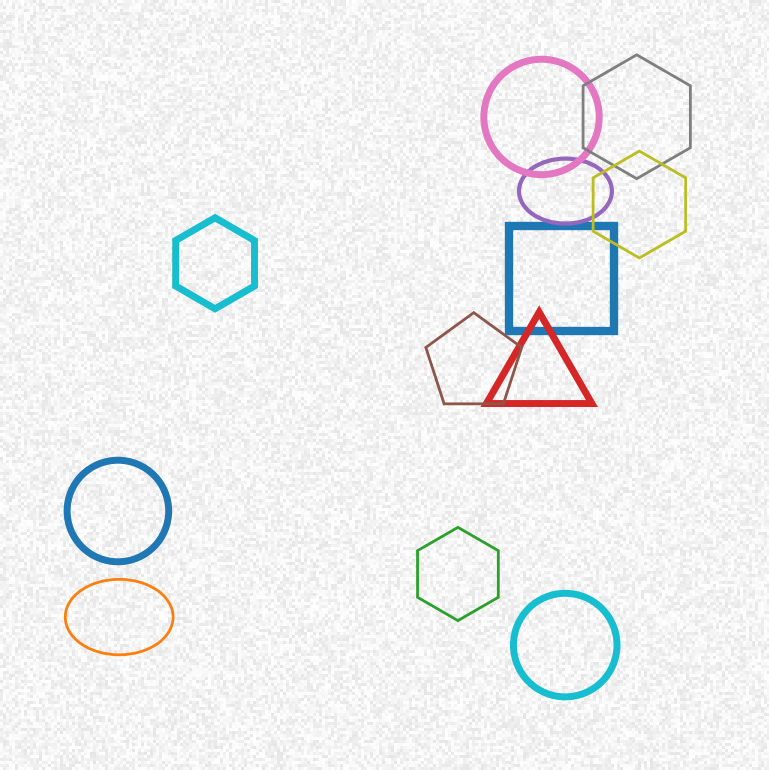[{"shape": "square", "thickness": 3, "radius": 0.34, "center": [0.729, 0.639]}, {"shape": "circle", "thickness": 2.5, "radius": 0.33, "center": [0.153, 0.336]}, {"shape": "oval", "thickness": 1, "radius": 0.35, "center": [0.155, 0.199]}, {"shape": "hexagon", "thickness": 1, "radius": 0.3, "center": [0.595, 0.255]}, {"shape": "triangle", "thickness": 2.5, "radius": 0.4, "center": [0.7, 0.515]}, {"shape": "oval", "thickness": 1.5, "radius": 0.3, "center": [0.734, 0.752]}, {"shape": "pentagon", "thickness": 1, "radius": 0.33, "center": [0.615, 0.529]}, {"shape": "circle", "thickness": 2.5, "radius": 0.37, "center": [0.703, 0.848]}, {"shape": "hexagon", "thickness": 1, "radius": 0.4, "center": [0.827, 0.848]}, {"shape": "hexagon", "thickness": 1, "radius": 0.35, "center": [0.83, 0.734]}, {"shape": "circle", "thickness": 2.5, "radius": 0.34, "center": [0.734, 0.162]}, {"shape": "hexagon", "thickness": 2.5, "radius": 0.3, "center": [0.279, 0.658]}]